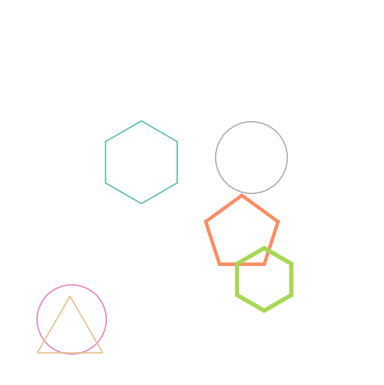[{"shape": "hexagon", "thickness": 1, "radius": 0.54, "center": [0.367, 0.578]}, {"shape": "pentagon", "thickness": 2.5, "radius": 0.49, "center": [0.628, 0.394]}, {"shape": "circle", "thickness": 1, "radius": 0.45, "center": [0.186, 0.17]}, {"shape": "hexagon", "thickness": 3, "radius": 0.41, "center": [0.686, 0.274]}, {"shape": "triangle", "thickness": 1, "radius": 0.49, "center": [0.182, 0.133]}, {"shape": "circle", "thickness": 1, "radius": 0.47, "center": [0.653, 0.591]}]